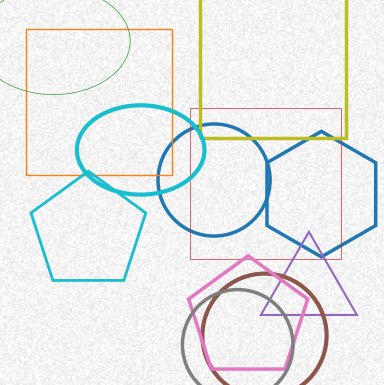[{"shape": "circle", "thickness": 2.5, "radius": 0.73, "center": [0.556, 0.532]}, {"shape": "hexagon", "thickness": 2.5, "radius": 0.82, "center": [0.835, 0.496]}, {"shape": "square", "thickness": 1, "radius": 0.94, "center": [0.257, 0.735]}, {"shape": "oval", "thickness": 0.5, "radius": 1.0, "center": [0.139, 0.894]}, {"shape": "square", "thickness": 0.5, "radius": 0.98, "center": [0.689, 0.524]}, {"shape": "triangle", "thickness": 1.5, "radius": 0.72, "center": [0.802, 0.254]}, {"shape": "circle", "thickness": 3, "radius": 0.81, "center": [0.687, 0.128]}, {"shape": "pentagon", "thickness": 2.5, "radius": 0.81, "center": [0.645, 0.173]}, {"shape": "circle", "thickness": 2.5, "radius": 0.72, "center": [0.617, 0.104]}, {"shape": "square", "thickness": 2.5, "radius": 0.95, "center": [0.709, 0.832]}, {"shape": "oval", "thickness": 3, "radius": 0.83, "center": [0.365, 0.61]}, {"shape": "pentagon", "thickness": 2, "radius": 0.78, "center": [0.23, 0.398]}]